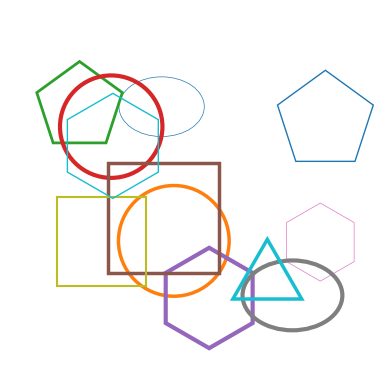[{"shape": "oval", "thickness": 0.5, "radius": 0.55, "center": [0.42, 0.723]}, {"shape": "pentagon", "thickness": 1, "radius": 0.65, "center": [0.845, 0.687]}, {"shape": "circle", "thickness": 2.5, "radius": 0.72, "center": [0.451, 0.374]}, {"shape": "pentagon", "thickness": 2, "radius": 0.58, "center": [0.207, 0.723]}, {"shape": "circle", "thickness": 3, "radius": 0.67, "center": [0.289, 0.671]}, {"shape": "hexagon", "thickness": 3, "radius": 0.65, "center": [0.543, 0.226]}, {"shape": "square", "thickness": 2.5, "radius": 0.72, "center": [0.425, 0.433]}, {"shape": "hexagon", "thickness": 0.5, "radius": 0.51, "center": [0.832, 0.371]}, {"shape": "oval", "thickness": 3, "radius": 0.65, "center": [0.76, 0.233]}, {"shape": "square", "thickness": 1.5, "radius": 0.58, "center": [0.264, 0.373]}, {"shape": "triangle", "thickness": 2.5, "radius": 0.52, "center": [0.694, 0.275]}, {"shape": "hexagon", "thickness": 1, "radius": 0.68, "center": [0.293, 0.621]}]